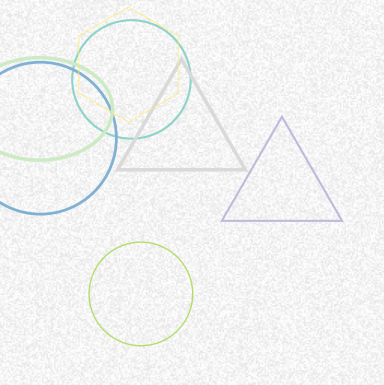[{"shape": "circle", "thickness": 1.5, "radius": 0.77, "center": [0.341, 0.794]}, {"shape": "triangle", "thickness": 1.5, "radius": 0.9, "center": [0.732, 0.517]}, {"shape": "circle", "thickness": 2, "radius": 0.99, "center": [0.105, 0.641]}, {"shape": "circle", "thickness": 1, "radius": 0.67, "center": [0.366, 0.237]}, {"shape": "triangle", "thickness": 2.5, "radius": 0.96, "center": [0.471, 0.655]}, {"shape": "oval", "thickness": 2.5, "radius": 0.95, "center": [0.102, 0.717]}, {"shape": "hexagon", "thickness": 0.5, "radius": 0.74, "center": [0.334, 0.832]}]